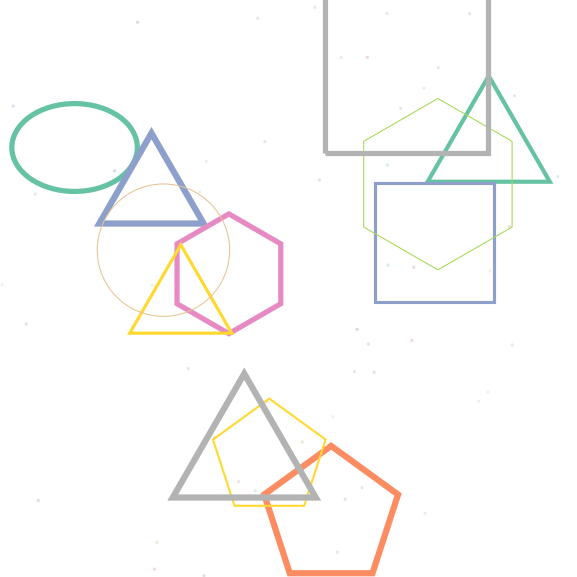[{"shape": "triangle", "thickness": 2, "radius": 0.61, "center": [0.846, 0.746]}, {"shape": "oval", "thickness": 2.5, "radius": 0.54, "center": [0.129, 0.744]}, {"shape": "pentagon", "thickness": 3, "radius": 0.61, "center": [0.573, 0.105]}, {"shape": "square", "thickness": 1.5, "radius": 0.51, "center": [0.753, 0.579]}, {"shape": "triangle", "thickness": 3, "radius": 0.52, "center": [0.262, 0.664]}, {"shape": "hexagon", "thickness": 2.5, "radius": 0.52, "center": [0.396, 0.525]}, {"shape": "hexagon", "thickness": 0.5, "radius": 0.74, "center": [0.758, 0.68]}, {"shape": "triangle", "thickness": 1.5, "radius": 0.51, "center": [0.313, 0.473]}, {"shape": "pentagon", "thickness": 1, "radius": 0.51, "center": [0.466, 0.206]}, {"shape": "circle", "thickness": 0.5, "radius": 0.57, "center": [0.283, 0.566]}, {"shape": "square", "thickness": 2.5, "radius": 0.7, "center": [0.704, 0.875]}, {"shape": "triangle", "thickness": 3, "radius": 0.71, "center": [0.423, 0.209]}]